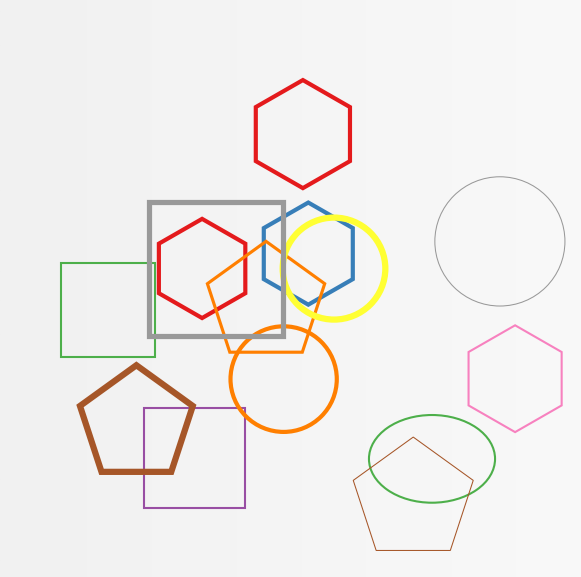[{"shape": "hexagon", "thickness": 2, "radius": 0.43, "center": [0.348, 0.534]}, {"shape": "hexagon", "thickness": 2, "radius": 0.47, "center": [0.521, 0.767]}, {"shape": "hexagon", "thickness": 2, "radius": 0.44, "center": [0.53, 0.56]}, {"shape": "oval", "thickness": 1, "radius": 0.54, "center": [0.743, 0.205]}, {"shape": "square", "thickness": 1, "radius": 0.41, "center": [0.186, 0.462]}, {"shape": "square", "thickness": 1, "radius": 0.43, "center": [0.334, 0.206]}, {"shape": "pentagon", "thickness": 1.5, "radius": 0.53, "center": [0.458, 0.475]}, {"shape": "circle", "thickness": 2, "radius": 0.46, "center": [0.488, 0.343]}, {"shape": "circle", "thickness": 3, "radius": 0.44, "center": [0.575, 0.534]}, {"shape": "pentagon", "thickness": 0.5, "radius": 0.54, "center": [0.711, 0.134]}, {"shape": "pentagon", "thickness": 3, "radius": 0.51, "center": [0.235, 0.265]}, {"shape": "hexagon", "thickness": 1, "radius": 0.46, "center": [0.886, 0.343]}, {"shape": "circle", "thickness": 0.5, "radius": 0.56, "center": [0.86, 0.581]}, {"shape": "square", "thickness": 2.5, "radius": 0.58, "center": [0.371, 0.533]}]